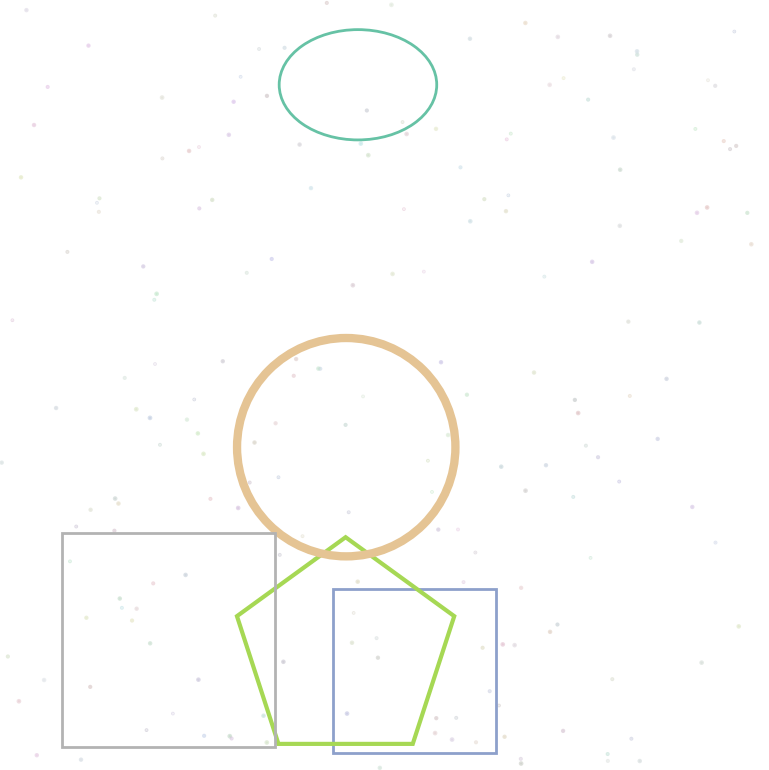[{"shape": "oval", "thickness": 1, "radius": 0.51, "center": [0.465, 0.89]}, {"shape": "square", "thickness": 1, "radius": 0.53, "center": [0.538, 0.128]}, {"shape": "pentagon", "thickness": 1.5, "radius": 0.74, "center": [0.449, 0.154]}, {"shape": "circle", "thickness": 3, "radius": 0.71, "center": [0.45, 0.419]}, {"shape": "square", "thickness": 1, "radius": 0.69, "center": [0.219, 0.169]}]